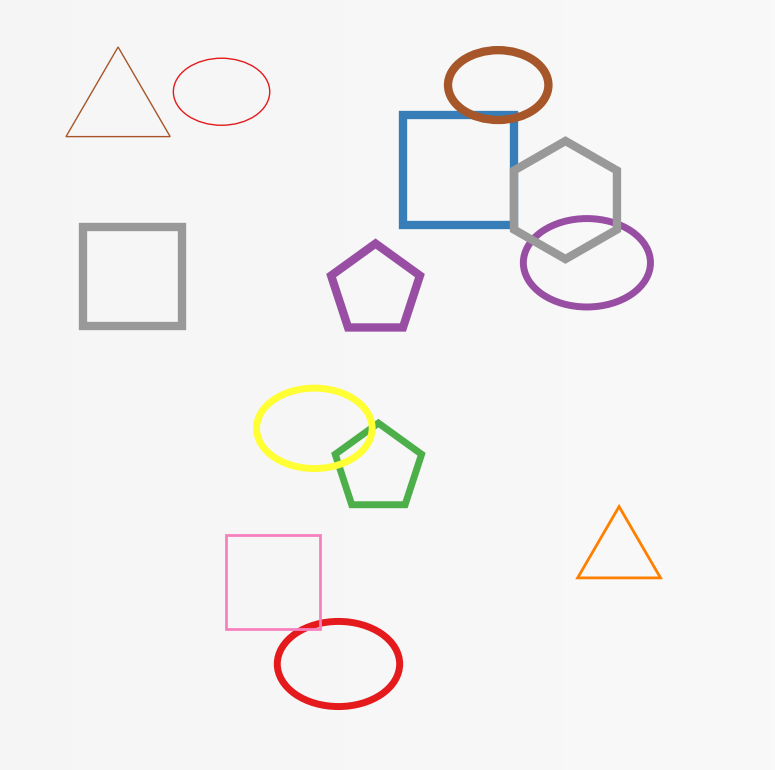[{"shape": "oval", "thickness": 0.5, "radius": 0.31, "center": [0.286, 0.881]}, {"shape": "oval", "thickness": 2.5, "radius": 0.39, "center": [0.437, 0.138]}, {"shape": "square", "thickness": 3, "radius": 0.36, "center": [0.591, 0.779]}, {"shape": "pentagon", "thickness": 2.5, "radius": 0.29, "center": [0.488, 0.392]}, {"shape": "oval", "thickness": 2.5, "radius": 0.41, "center": [0.757, 0.659]}, {"shape": "pentagon", "thickness": 3, "radius": 0.3, "center": [0.485, 0.623]}, {"shape": "triangle", "thickness": 1, "radius": 0.31, "center": [0.799, 0.28]}, {"shape": "oval", "thickness": 2.5, "radius": 0.37, "center": [0.406, 0.444]}, {"shape": "oval", "thickness": 3, "radius": 0.32, "center": [0.643, 0.89]}, {"shape": "triangle", "thickness": 0.5, "radius": 0.39, "center": [0.152, 0.861]}, {"shape": "square", "thickness": 1, "radius": 0.3, "center": [0.352, 0.244]}, {"shape": "square", "thickness": 3, "radius": 0.32, "center": [0.171, 0.641]}, {"shape": "hexagon", "thickness": 3, "radius": 0.38, "center": [0.73, 0.74]}]